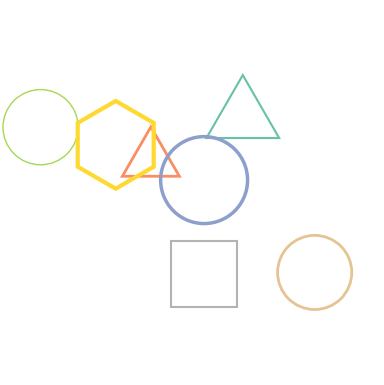[{"shape": "triangle", "thickness": 1.5, "radius": 0.55, "center": [0.631, 0.696]}, {"shape": "triangle", "thickness": 2, "radius": 0.43, "center": [0.392, 0.585]}, {"shape": "circle", "thickness": 2.5, "radius": 0.56, "center": [0.53, 0.532]}, {"shape": "circle", "thickness": 1, "radius": 0.49, "center": [0.105, 0.67]}, {"shape": "hexagon", "thickness": 3, "radius": 0.57, "center": [0.301, 0.624]}, {"shape": "circle", "thickness": 2, "radius": 0.48, "center": [0.817, 0.292]}, {"shape": "square", "thickness": 1.5, "radius": 0.43, "center": [0.53, 0.288]}]